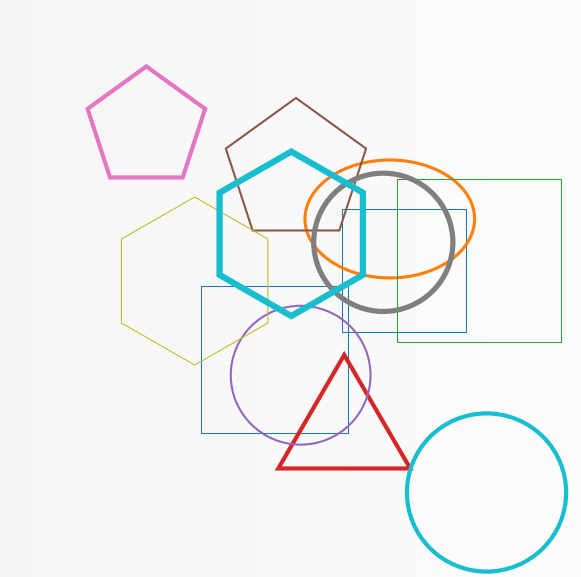[{"shape": "square", "thickness": 0.5, "radius": 0.63, "center": [0.472, 0.377]}, {"shape": "square", "thickness": 0.5, "radius": 0.53, "center": [0.695, 0.53]}, {"shape": "oval", "thickness": 1.5, "radius": 0.73, "center": [0.671, 0.62]}, {"shape": "square", "thickness": 0.5, "radius": 0.71, "center": [0.824, 0.549]}, {"shape": "triangle", "thickness": 2, "radius": 0.66, "center": [0.592, 0.253]}, {"shape": "circle", "thickness": 1, "radius": 0.6, "center": [0.517, 0.349]}, {"shape": "pentagon", "thickness": 1, "radius": 0.63, "center": [0.509, 0.703]}, {"shape": "pentagon", "thickness": 2, "radius": 0.53, "center": [0.252, 0.778]}, {"shape": "circle", "thickness": 2.5, "radius": 0.6, "center": [0.659, 0.58]}, {"shape": "hexagon", "thickness": 0.5, "radius": 0.73, "center": [0.335, 0.513]}, {"shape": "circle", "thickness": 2, "radius": 0.68, "center": [0.837, 0.146]}, {"shape": "hexagon", "thickness": 3, "radius": 0.71, "center": [0.501, 0.594]}]